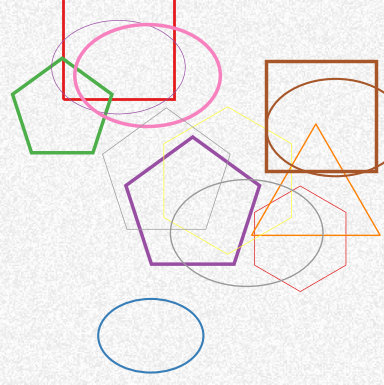[{"shape": "hexagon", "thickness": 0.5, "radius": 0.69, "center": [0.78, 0.38]}, {"shape": "square", "thickness": 2, "radius": 0.72, "center": [0.308, 0.886]}, {"shape": "oval", "thickness": 1.5, "radius": 0.68, "center": [0.392, 0.128]}, {"shape": "pentagon", "thickness": 2.5, "radius": 0.68, "center": [0.162, 0.713]}, {"shape": "oval", "thickness": 0.5, "radius": 0.87, "center": [0.308, 0.825]}, {"shape": "pentagon", "thickness": 2.5, "radius": 0.91, "center": [0.501, 0.462]}, {"shape": "triangle", "thickness": 1, "radius": 0.96, "center": [0.82, 0.485]}, {"shape": "hexagon", "thickness": 0.5, "radius": 0.96, "center": [0.591, 0.531]}, {"shape": "square", "thickness": 2.5, "radius": 0.71, "center": [0.833, 0.7]}, {"shape": "oval", "thickness": 1.5, "radius": 0.9, "center": [0.872, 0.669]}, {"shape": "oval", "thickness": 2.5, "radius": 0.95, "center": [0.383, 0.804]}, {"shape": "oval", "thickness": 1, "radius": 0.99, "center": [0.641, 0.395]}, {"shape": "pentagon", "thickness": 0.5, "radius": 0.87, "center": [0.432, 0.546]}]